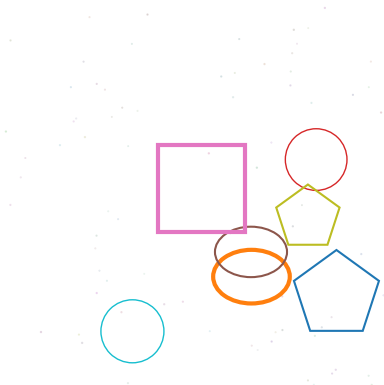[{"shape": "pentagon", "thickness": 1.5, "radius": 0.58, "center": [0.874, 0.235]}, {"shape": "oval", "thickness": 3, "radius": 0.5, "center": [0.653, 0.281]}, {"shape": "circle", "thickness": 1, "radius": 0.4, "center": [0.821, 0.586]}, {"shape": "oval", "thickness": 1.5, "radius": 0.47, "center": [0.652, 0.346]}, {"shape": "square", "thickness": 3, "radius": 0.57, "center": [0.524, 0.51]}, {"shape": "pentagon", "thickness": 1.5, "radius": 0.43, "center": [0.8, 0.434]}, {"shape": "circle", "thickness": 1, "radius": 0.41, "center": [0.344, 0.14]}]